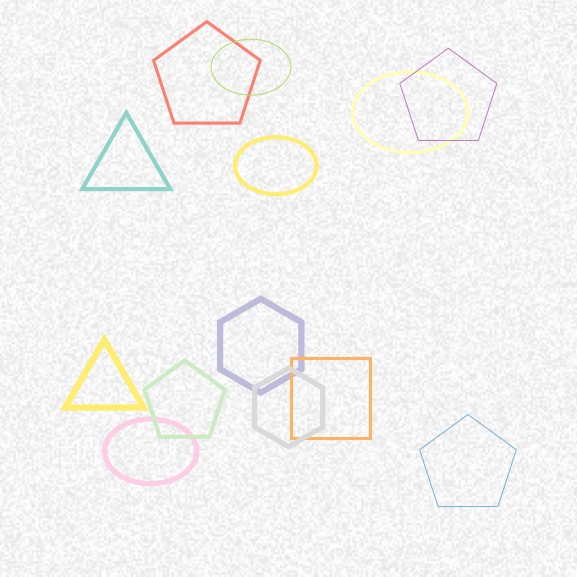[{"shape": "triangle", "thickness": 2, "radius": 0.44, "center": [0.219, 0.716]}, {"shape": "oval", "thickness": 1.5, "radius": 0.5, "center": [0.71, 0.805]}, {"shape": "hexagon", "thickness": 3, "radius": 0.41, "center": [0.451, 0.401]}, {"shape": "pentagon", "thickness": 1.5, "radius": 0.49, "center": [0.358, 0.865]}, {"shape": "pentagon", "thickness": 0.5, "radius": 0.44, "center": [0.81, 0.193]}, {"shape": "square", "thickness": 1.5, "radius": 0.35, "center": [0.572, 0.31]}, {"shape": "oval", "thickness": 0.5, "radius": 0.35, "center": [0.435, 0.883]}, {"shape": "oval", "thickness": 2.5, "radius": 0.4, "center": [0.261, 0.218]}, {"shape": "hexagon", "thickness": 2.5, "radius": 0.34, "center": [0.5, 0.294]}, {"shape": "pentagon", "thickness": 0.5, "radius": 0.44, "center": [0.776, 0.827]}, {"shape": "pentagon", "thickness": 2, "radius": 0.37, "center": [0.32, 0.302]}, {"shape": "oval", "thickness": 2, "radius": 0.35, "center": [0.478, 0.712]}, {"shape": "triangle", "thickness": 3, "radius": 0.39, "center": [0.181, 0.333]}]